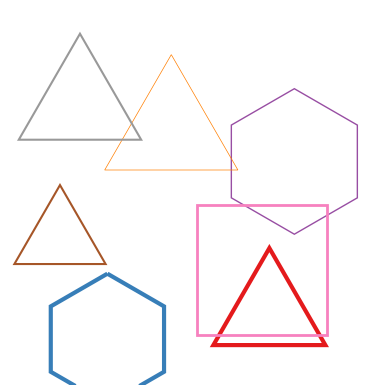[{"shape": "triangle", "thickness": 3, "radius": 0.84, "center": [0.7, 0.188]}, {"shape": "hexagon", "thickness": 3, "radius": 0.85, "center": [0.279, 0.119]}, {"shape": "hexagon", "thickness": 1, "radius": 0.94, "center": [0.765, 0.581]}, {"shape": "triangle", "thickness": 0.5, "radius": 1.0, "center": [0.445, 0.658]}, {"shape": "triangle", "thickness": 1.5, "radius": 0.68, "center": [0.156, 0.383]}, {"shape": "square", "thickness": 2, "radius": 0.84, "center": [0.68, 0.298]}, {"shape": "triangle", "thickness": 1.5, "radius": 0.92, "center": [0.208, 0.729]}]